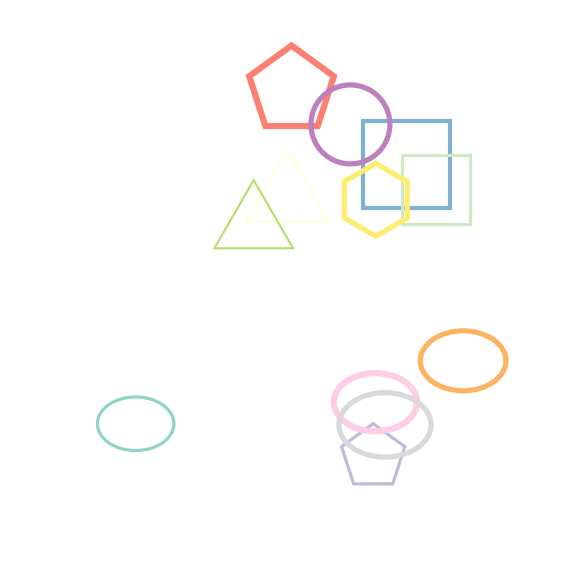[{"shape": "oval", "thickness": 1.5, "radius": 0.33, "center": [0.235, 0.265]}, {"shape": "triangle", "thickness": 0.5, "radius": 0.42, "center": [0.497, 0.657]}, {"shape": "pentagon", "thickness": 1.5, "radius": 0.29, "center": [0.646, 0.208]}, {"shape": "pentagon", "thickness": 3, "radius": 0.39, "center": [0.505, 0.843]}, {"shape": "square", "thickness": 2, "radius": 0.38, "center": [0.704, 0.714]}, {"shape": "oval", "thickness": 2.5, "radius": 0.37, "center": [0.802, 0.374]}, {"shape": "triangle", "thickness": 1, "radius": 0.39, "center": [0.439, 0.609]}, {"shape": "oval", "thickness": 3, "radius": 0.36, "center": [0.65, 0.303]}, {"shape": "oval", "thickness": 2.5, "radius": 0.4, "center": [0.667, 0.263]}, {"shape": "circle", "thickness": 2.5, "radius": 0.34, "center": [0.607, 0.784]}, {"shape": "square", "thickness": 1.5, "radius": 0.3, "center": [0.755, 0.671]}, {"shape": "hexagon", "thickness": 2.5, "radius": 0.31, "center": [0.651, 0.653]}]